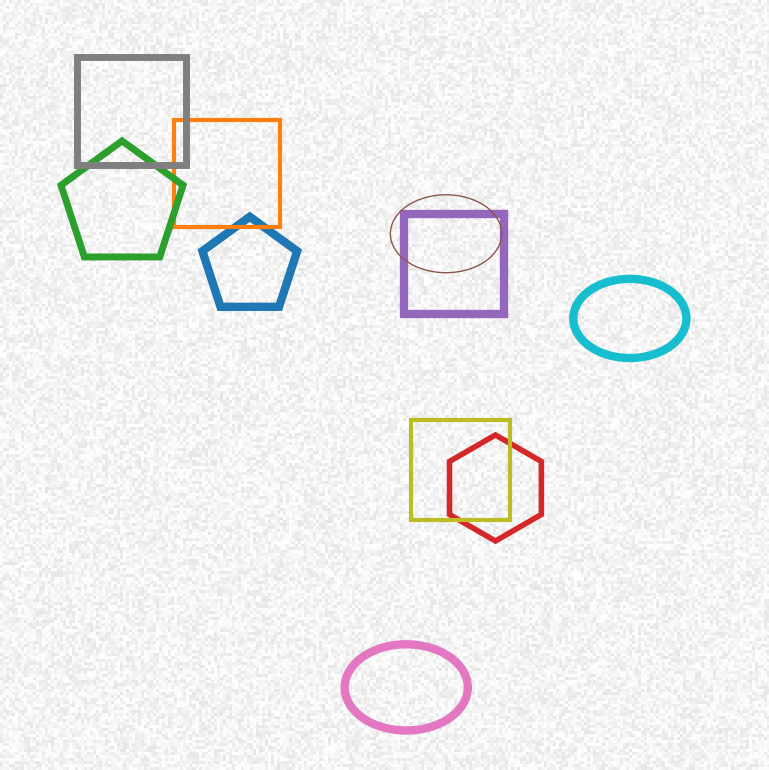[{"shape": "pentagon", "thickness": 3, "radius": 0.32, "center": [0.324, 0.654]}, {"shape": "square", "thickness": 1.5, "radius": 0.34, "center": [0.295, 0.775]}, {"shape": "pentagon", "thickness": 2.5, "radius": 0.42, "center": [0.159, 0.734]}, {"shape": "hexagon", "thickness": 2, "radius": 0.34, "center": [0.643, 0.366]}, {"shape": "square", "thickness": 3, "radius": 0.32, "center": [0.59, 0.657]}, {"shape": "oval", "thickness": 0.5, "radius": 0.36, "center": [0.579, 0.696]}, {"shape": "oval", "thickness": 3, "radius": 0.4, "center": [0.528, 0.107]}, {"shape": "square", "thickness": 2.5, "radius": 0.35, "center": [0.171, 0.856]}, {"shape": "square", "thickness": 1.5, "radius": 0.32, "center": [0.598, 0.39]}, {"shape": "oval", "thickness": 3, "radius": 0.37, "center": [0.818, 0.586]}]